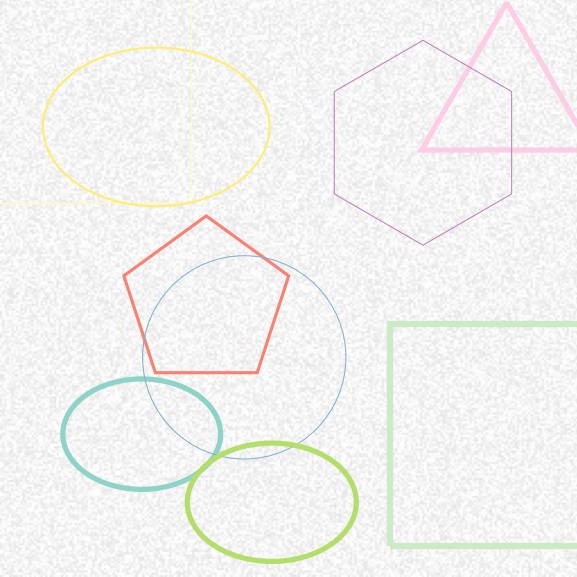[{"shape": "oval", "thickness": 2.5, "radius": 0.68, "center": [0.245, 0.247]}, {"shape": "square", "thickness": 0.5, "radius": 0.89, "center": [0.152, 0.825]}, {"shape": "pentagon", "thickness": 1.5, "radius": 0.75, "center": [0.357, 0.475]}, {"shape": "circle", "thickness": 0.5, "radius": 0.88, "center": [0.423, 0.38]}, {"shape": "oval", "thickness": 2.5, "radius": 0.73, "center": [0.471, 0.129]}, {"shape": "triangle", "thickness": 2.5, "radius": 0.85, "center": [0.877, 0.824]}, {"shape": "hexagon", "thickness": 0.5, "radius": 0.89, "center": [0.732, 0.752]}, {"shape": "square", "thickness": 3, "radius": 0.96, "center": [0.868, 0.246]}, {"shape": "oval", "thickness": 1, "radius": 0.98, "center": [0.271, 0.779]}]